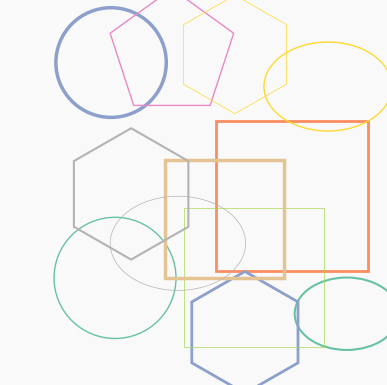[{"shape": "oval", "thickness": 1.5, "radius": 0.67, "center": [0.895, 0.185]}, {"shape": "circle", "thickness": 1, "radius": 0.79, "center": [0.297, 0.278]}, {"shape": "square", "thickness": 2, "radius": 0.98, "center": [0.754, 0.49]}, {"shape": "hexagon", "thickness": 2, "radius": 0.79, "center": [0.632, 0.137]}, {"shape": "circle", "thickness": 2.5, "radius": 0.71, "center": [0.287, 0.838]}, {"shape": "pentagon", "thickness": 1, "radius": 0.84, "center": [0.444, 0.862]}, {"shape": "square", "thickness": 0.5, "radius": 0.9, "center": [0.655, 0.28]}, {"shape": "oval", "thickness": 1, "radius": 0.83, "center": [0.846, 0.775]}, {"shape": "hexagon", "thickness": 0.5, "radius": 0.77, "center": [0.606, 0.859]}, {"shape": "square", "thickness": 2.5, "radius": 0.77, "center": [0.579, 0.431]}, {"shape": "hexagon", "thickness": 1.5, "radius": 0.85, "center": [0.338, 0.496]}, {"shape": "oval", "thickness": 0.5, "radius": 0.87, "center": [0.459, 0.368]}]